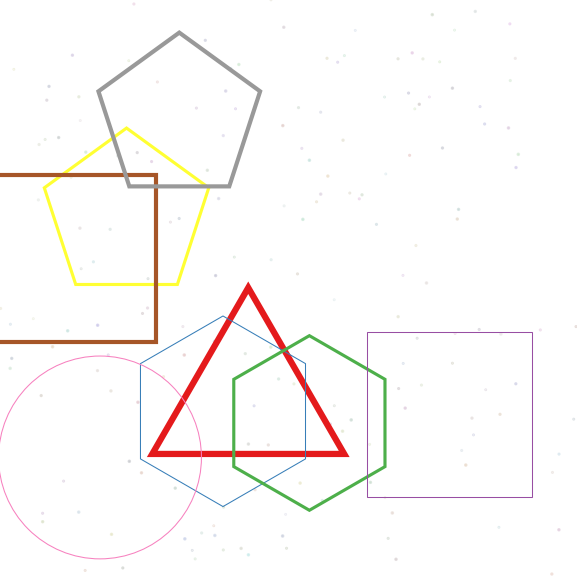[{"shape": "triangle", "thickness": 3, "radius": 0.96, "center": [0.43, 0.309]}, {"shape": "hexagon", "thickness": 0.5, "radius": 0.82, "center": [0.386, 0.287]}, {"shape": "hexagon", "thickness": 1.5, "radius": 0.76, "center": [0.536, 0.267]}, {"shape": "square", "thickness": 0.5, "radius": 0.71, "center": [0.778, 0.281]}, {"shape": "pentagon", "thickness": 1.5, "radius": 0.75, "center": [0.219, 0.628]}, {"shape": "square", "thickness": 2, "radius": 0.72, "center": [0.126, 0.551]}, {"shape": "circle", "thickness": 0.5, "radius": 0.88, "center": [0.173, 0.207]}, {"shape": "pentagon", "thickness": 2, "radius": 0.74, "center": [0.31, 0.795]}]